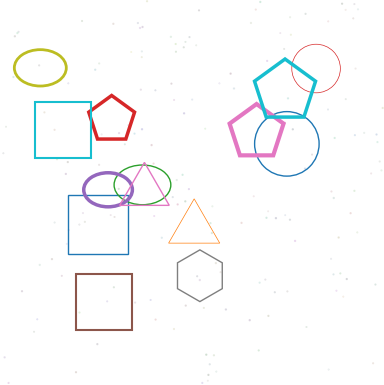[{"shape": "circle", "thickness": 1, "radius": 0.42, "center": [0.745, 0.626]}, {"shape": "square", "thickness": 1, "radius": 0.39, "center": [0.254, 0.417]}, {"shape": "triangle", "thickness": 0.5, "radius": 0.38, "center": [0.504, 0.407]}, {"shape": "oval", "thickness": 1, "radius": 0.37, "center": [0.37, 0.52]}, {"shape": "circle", "thickness": 0.5, "radius": 0.32, "center": [0.821, 0.822]}, {"shape": "pentagon", "thickness": 2.5, "radius": 0.31, "center": [0.29, 0.689]}, {"shape": "oval", "thickness": 2.5, "radius": 0.32, "center": [0.281, 0.507]}, {"shape": "square", "thickness": 1.5, "radius": 0.37, "center": [0.27, 0.216]}, {"shape": "pentagon", "thickness": 3, "radius": 0.37, "center": [0.666, 0.656]}, {"shape": "triangle", "thickness": 1, "radius": 0.37, "center": [0.375, 0.504]}, {"shape": "hexagon", "thickness": 1, "radius": 0.34, "center": [0.519, 0.284]}, {"shape": "oval", "thickness": 2, "radius": 0.34, "center": [0.105, 0.824]}, {"shape": "pentagon", "thickness": 2.5, "radius": 0.42, "center": [0.74, 0.763]}, {"shape": "square", "thickness": 1.5, "radius": 0.36, "center": [0.163, 0.661]}]